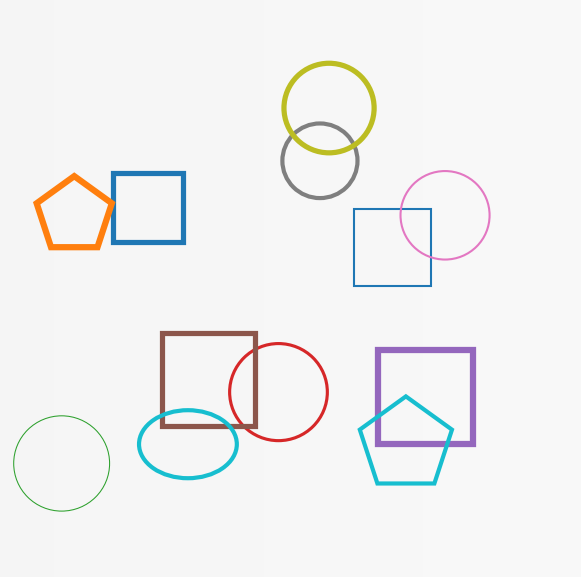[{"shape": "square", "thickness": 1, "radius": 0.33, "center": [0.675, 0.57]}, {"shape": "square", "thickness": 2.5, "radius": 0.3, "center": [0.254, 0.64]}, {"shape": "pentagon", "thickness": 3, "radius": 0.34, "center": [0.128, 0.626]}, {"shape": "circle", "thickness": 0.5, "radius": 0.41, "center": [0.106, 0.197]}, {"shape": "circle", "thickness": 1.5, "radius": 0.42, "center": [0.479, 0.32]}, {"shape": "square", "thickness": 3, "radius": 0.41, "center": [0.732, 0.312]}, {"shape": "square", "thickness": 2.5, "radius": 0.4, "center": [0.359, 0.342]}, {"shape": "circle", "thickness": 1, "radius": 0.38, "center": [0.766, 0.626]}, {"shape": "circle", "thickness": 2, "radius": 0.32, "center": [0.55, 0.721]}, {"shape": "circle", "thickness": 2.5, "radius": 0.39, "center": [0.566, 0.812]}, {"shape": "oval", "thickness": 2, "radius": 0.42, "center": [0.323, 0.23]}, {"shape": "pentagon", "thickness": 2, "radius": 0.42, "center": [0.698, 0.229]}]